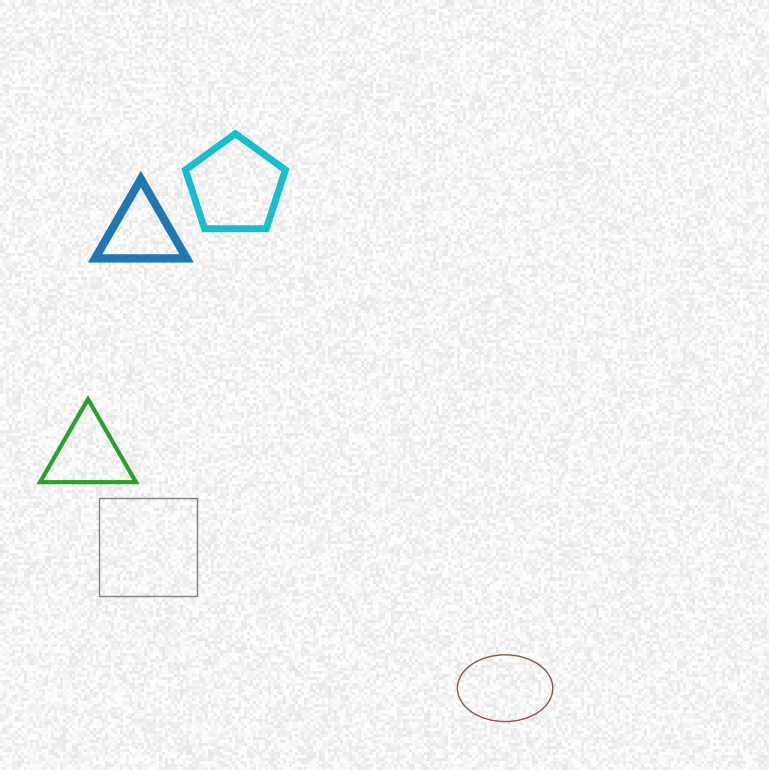[{"shape": "triangle", "thickness": 3, "radius": 0.34, "center": [0.183, 0.699]}, {"shape": "triangle", "thickness": 1.5, "radius": 0.36, "center": [0.114, 0.41]}, {"shape": "oval", "thickness": 0.5, "radius": 0.31, "center": [0.656, 0.106]}, {"shape": "square", "thickness": 0.5, "radius": 0.32, "center": [0.192, 0.29]}, {"shape": "pentagon", "thickness": 2.5, "radius": 0.34, "center": [0.306, 0.758]}]